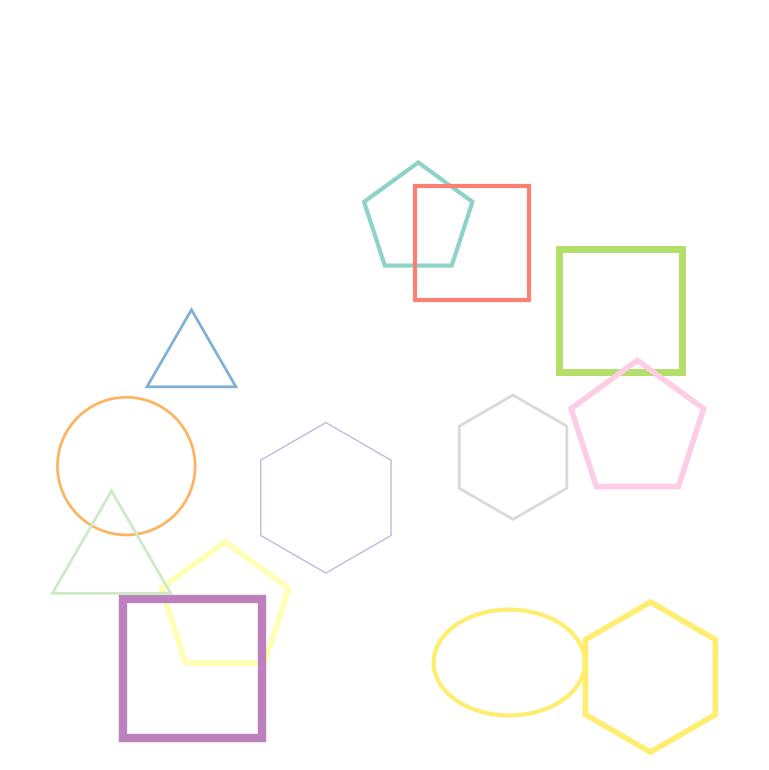[{"shape": "pentagon", "thickness": 1.5, "radius": 0.37, "center": [0.543, 0.715]}, {"shape": "pentagon", "thickness": 2, "radius": 0.44, "center": [0.292, 0.209]}, {"shape": "hexagon", "thickness": 0.5, "radius": 0.49, "center": [0.423, 0.353]}, {"shape": "square", "thickness": 1.5, "radius": 0.37, "center": [0.613, 0.684]}, {"shape": "triangle", "thickness": 1, "radius": 0.33, "center": [0.249, 0.531]}, {"shape": "circle", "thickness": 1, "radius": 0.45, "center": [0.164, 0.395]}, {"shape": "square", "thickness": 2.5, "radius": 0.4, "center": [0.806, 0.597]}, {"shape": "pentagon", "thickness": 2, "radius": 0.45, "center": [0.828, 0.441]}, {"shape": "hexagon", "thickness": 1, "radius": 0.4, "center": [0.666, 0.406]}, {"shape": "square", "thickness": 3, "radius": 0.45, "center": [0.25, 0.132]}, {"shape": "triangle", "thickness": 1, "radius": 0.44, "center": [0.145, 0.274]}, {"shape": "hexagon", "thickness": 2, "radius": 0.49, "center": [0.845, 0.121]}, {"shape": "oval", "thickness": 1.5, "radius": 0.49, "center": [0.661, 0.14]}]